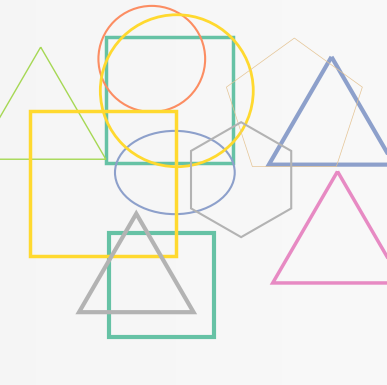[{"shape": "square", "thickness": 3, "radius": 0.68, "center": [0.417, 0.26]}, {"shape": "square", "thickness": 2.5, "radius": 0.82, "center": [0.438, 0.739]}, {"shape": "circle", "thickness": 1.5, "radius": 0.69, "center": [0.392, 0.847]}, {"shape": "oval", "thickness": 1.5, "radius": 0.77, "center": [0.451, 0.552]}, {"shape": "triangle", "thickness": 3, "radius": 0.93, "center": [0.855, 0.666]}, {"shape": "triangle", "thickness": 2.5, "radius": 0.97, "center": [0.871, 0.362]}, {"shape": "triangle", "thickness": 1, "radius": 0.97, "center": [0.105, 0.684]}, {"shape": "square", "thickness": 2.5, "radius": 0.94, "center": [0.267, 0.523]}, {"shape": "circle", "thickness": 2, "radius": 0.99, "center": [0.456, 0.764]}, {"shape": "pentagon", "thickness": 0.5, "radius": 0.92, "center": [0.76, 0.717]}, {"shape": "hexagon", "thickness": 1.5, "radius": 0.75, "center": [0.622, 0.533]}, {"shape": "triangle", "thickness": 3, "radius": 0.85, "center": [0.352, 0.274]}]